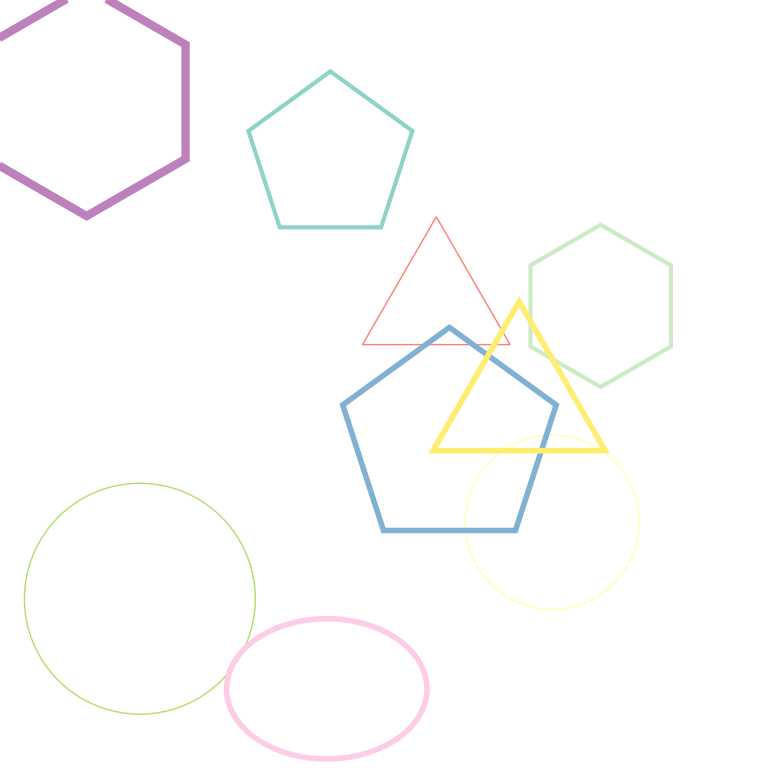[{"shape": "pentagon", "thickness": 1.5, "radius": 0.56, "center": [0.429, 0.795]}, {"shape": "circle", "thickness": 0.5, "radius": 0.56, "center": [0.717, 0.322]}, {"shape": "triangle", "thickness": 0.5, "radius": 0.55, "center": [0.567, 0.608]}, {"shape": "pentagon", "thickness": 2, "radius": 0.73, "center": [0.584, 0.429]}, {"shape": "circle", "thickness": 0.5, "radius": 0.75, "center": [0.182, 0.222]}, {"shape": "oval", "thickness": 2, "radius": 0.65, "center": [0.424, 0.105]}, {"shape": "hexagon", "thickness": 3, "radius": 0.74, "center": [0.112, 0.868]}, {"shape": "hexagon", "thickness": 1.5, "radius": 0.53, "center": [0.78, 0.603]}, {"shape": "triangle", "thickness": 2, "radius": 0.65, "center": [0.674, 0.479]}]